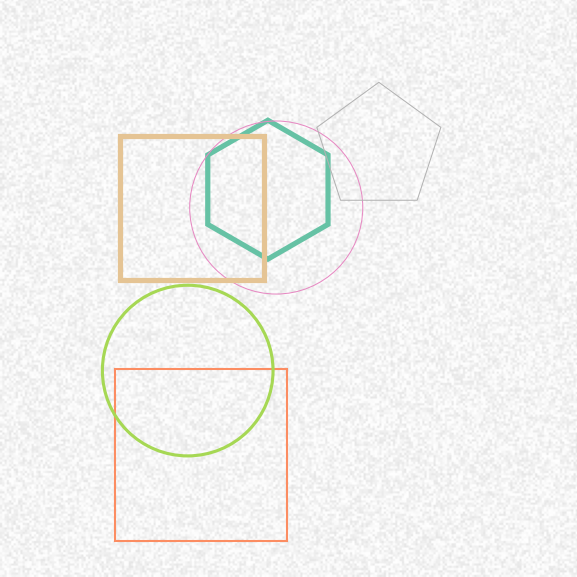[{"shape": "hexagon", "thickness": 2.5, "radius": 0.6, "center": [0.464, 0.671]}, {"shape": "square", "thickness": 1, "radius": 0.74, "center": [0.348, 0.211]}, {"shape": "circle", "thickness": 0.5, "radius": 0.75, "center": [0.478, 0.64]}, {"shape": "circle", "thickness": 1.5, "radius": 0.74, "center": [0.325, 0.357]}, {"shape": "square", "thickness": 2.5, "radius": 0.62, "center": [0.332, 0.638]}, {"shape": "pentagon", "thickness": 0.5, "radius": 0.56, "center": [0.656, 0.744]}]